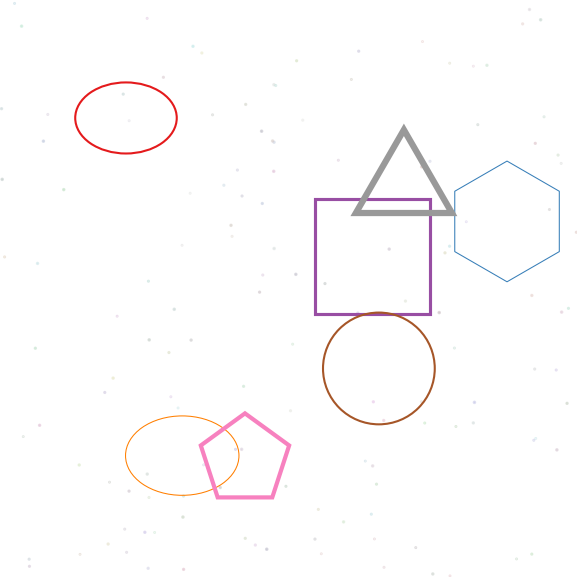[{"shape": "oval", "thickness": 1, "radius": 0.44, "center": [0.218, 0.795]}, {"shape": "hexagon", "thickness": 0.5, "radius": 0.52, "center": [0.878, 0.616]}, {"shape": "square", "thickness": 1.5, "radius": 0.5, "center": [0.645, 0.555]}, {"shape": "oval", "thickness": 0.5, "radius": 0.49, "center": [0.316, 0.21]}, {"shape": "circle", "thickness": 1, "radius": 0.48, "center": [0.656, 0.361]}, {"shape": "pentagon", "thickness": 2, "radius": 0.4, "center": [0.424, 0.203]}, {"shape": "triangle", "thickness": 3, "radius": 0.48, "center": [0.699, 0.678]}]